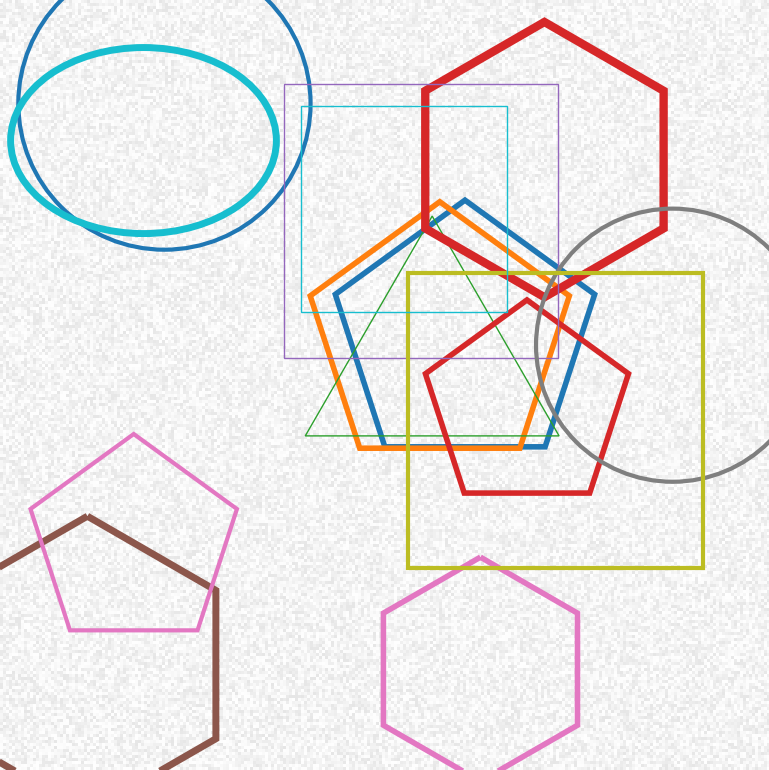[{"shape": "pentagon", "thickness": 2, "radius": 0.89, "center": [0.604, 0.563]}, {"shape": "circle", "thickness": 1.5, "radius": 0.95, "center": [0.214, 0.865]}, {"shape": "pentagon", "thickness": 2, "radius": 0.88, "center": [0.571, 0.561]}, {"shape": "triangle", "thickness": 0.5, "radius": 0.95, "center": [0.561, 0.529]}, {"shape": "hexagon", "thickness": 3, "radius": 0.89, "center": [0.707, 0.793]}, {"shape": "pentagon", "thickness": 2, "radius": 0.69, "center": [0.684, 0.472]}, {"shape": "square", "thickness": 0.5, "radius": 0.89, "center": [0.546, 0.713]}, {"shape": "hexagon", "thickness": 2.5, "radius": 0.96, "center": [0.114, 0.137]}, {"shape": "pentagon", "thickness": 1.5, "radius": 0.7, "center": [0.174, 0.295]}, {"shape": "hexagon", "thickness": 2, "radius": 0.73, "center": [0.624, 0.131]}, {"shape": "circle", "thickness": 1.5, "radius": 0.89, "center": [0.874, 0.552]}, {"shape": "square", "thickness": 1.5, "radius": 0.96, "center": [0.722, 0.453]}, {"shape": "square", "thickness": 0.5, "radius": 0.67, "center": [0.525, 0.728]}, {"shape": "oval", "thickness": 2.5, "radius": 0.86, "center": [0.186, 0.817]}]